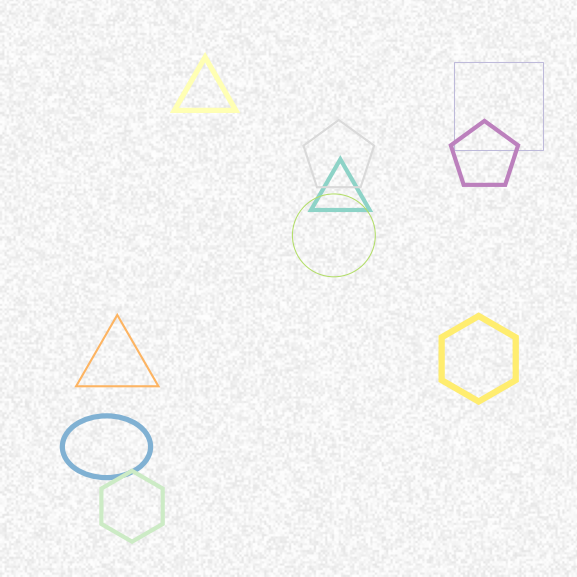[{"shape": "triangle", "thickness": 2, "radius": 0.29, "center": [0.589, 0.665]}, {"shape": "triangle", "thickness": 2.5, "radius": 0.31, "center": [0.355, 0.839]}, {"shape": "square", "thickness": 0.5, "radius": 0.38, "center": [0.863, 0.815]}, {"shape": "oval", "thickness": 2.5, "radius": 0.38, "center": [0.184, 0.226]}, {"shape": "triangle", "thickness": 1, "radius": 0.41, "center": [0.203, 0.371]}, {"shape": "circle", "thickness": 0.5, "radius": 0.36, "center": [0.578, 0.592]}, {"shape": "pentagon", "thickness": 1, "radius": 0.32, "center": [0.587, 0.727]}, {"shape": "pentagon", "thickness": 2, "radius": 0.31, "center": [0.839, 0.729]}, {"shape": "hexagon", "thickness": 2, "radius": 0.31, "center": [0.229, 0.122]}, {"shape": "hexagon", "thickness": 3, "radius": 0.37, "center": [0.829, 0.378]}]